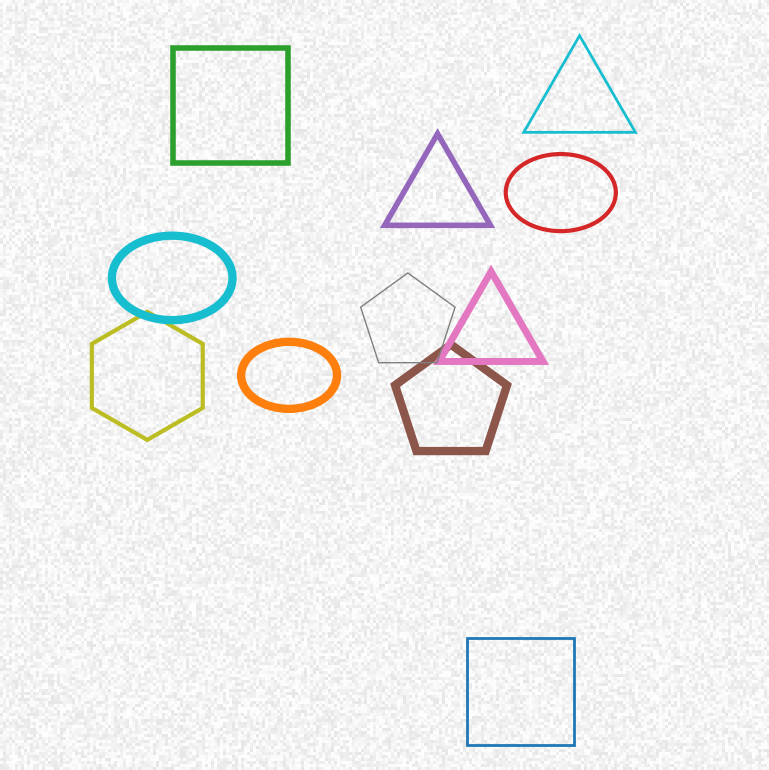[{"shape": "square", "thickness": 1, "radius": 0.35, "center": [0.676, 0.102]}, {"shape": "oval", "thickness": 3, "radius": 0.31, "center": [0.375, 0.513]}, {"shape": "square", "thickness": 2, "radius": 0.37, "center": [0.3, 0.863]}, {"shape": "oval", "thickness": 1.5, "radius": 0.36, "center": [0.728, 0.75]}, {"shape": "triangle", "thickness": 2, "radius": 0.4, "center": [0.568, 0.747]}, {"shape": "pentagon", "thickness": 3, "radius": 0.38, "center": [0.586, 0.476]}, {"shape": "triangle", "thickness": 2.5, "radius": 0.39, "center": [0.638, 0.569]}, {"shape": "pentagon", "thickness": 0.5, "radius": 0.32, "center": [0.53, 0.581]}, {"shape": "hexagon", "thickness": 1.5, "radius": 0.42, "center": [0.191, 0.512]}, {"shape": "oval", "thickness": 3, "radius": 0.39, "center": [0.224, 0.639]}, {"shape": "triangle", "thickness": 1, "radius": 0.42, "center": [0.753, 0.87]}]